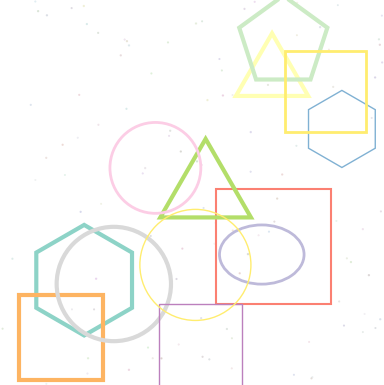[{"shape": "hexagon", "thickness": 3, "radius": 0.72, "center": [0.219, 0.272]}, {"shape": "triangle", "thickness": 3, "radius": 0.54, "center": [0.707, 0.805]}, {"shape": "oval", "thickness": 2, "radius": 0.55, "center": [0.68, 0.339]}, {"shape": "square", "thickness": 1.5, "radius": 0.75, "center": [0.71, 0.359]}, {"shape": "hexagon", "thickness": 1, "radius": 0.5, "center": [0.888, 0.665]}, {"shape": "square", "thickness": 3, "radius": 0.55, "center": [0.158, 0.123]}, {"shape": "triangle", "thickness": 3, "radius": 0.68, "center": [0.534, 0.503]}, {"shape": "circle", "thickness": 2, "radius": 0.59, "center": [0.404, 0.564]}, {"shape": "circle", "thickness": 3, "radius": 0.74, "center": [0.296, 0.262]}, {"shape": "square", "thickness": 1, "radius": 0.54, "center": [0.52, 0.101]}, {"shape": "pentagon", "thickness": 3, "radius": 0.6, "center": [0.736, 0.891]}, {"shape": "circle", "thickness": 1, "radius": 0.72, "center": [0.508, 0.312]}, {"shape": "square", "thickness": 2, "radius": 0.53, "center": [0.847, 0.762]}]